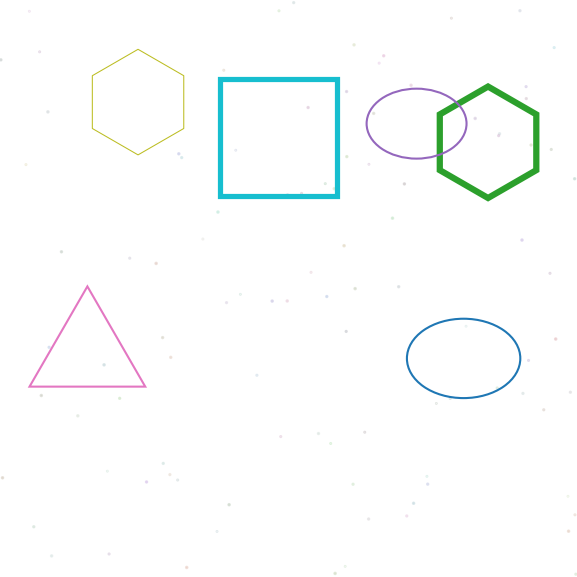[{"shape": "oval", "thickness": 1, "radius": 0.49, "center": [0.803, 0.379]}, {"shape": "hexagon", "thickness": 3, "radius": 0.48, "center": [0.845, 0.753]}, {"shape": "oval", "thickness": 1, "radius": 0.43, "center": [0.721, 0.785]}, {"shape": "triangle", "thickness": 1, "radius": 0.58, "center": [0.151, 0.387]}, {"shape": "hexagon", "thickness": 0.5, "radius": 0.46, "center": [0.239, 0.822]}, {"shape": "square", "thickness": 2.5, "radius": 0.5, "center": [0.482, 0.761]}]